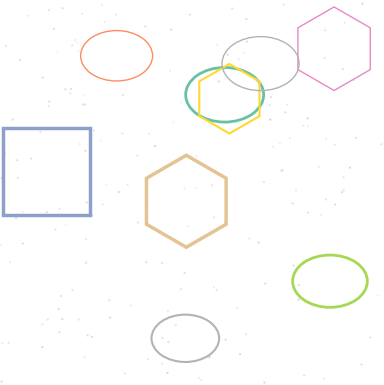[{"shape": "oval", "thickness": 2, "radius": 0.51, "center": [0.584, 0.754]}, {"shape": "oval", "thickness": 1, "radius": 0.47, "center": [0.303, 0.855]}, {"shape": "square", "thickness": 2.5, "radius": 0.56, "center": [0.121, 0.554]}, {"shape": "hexagon", "thickness": 1, "radius": 0.54, "center": [0.868, 0.873]}, {"shape": "oval", "thickness": 2, "radius": 0.48, "center": [0.857, 0.27]}, {"shape": "hexagon", "thickness": 1.5, "radius": 0.45, "center": [0.596, 0.744]}, {"shape": "hexagon", "thickness": 2.5, "radius": 0.6, "center": [0.484, 0.477]}, {"shape": "oval", "thickness": 1.5, "radius": 0.44, "center": [0.481, 0.121]}, {"shape": "oval", "thickness": 1, "radius": 0.5, "center": [0.677, 0.835]}]